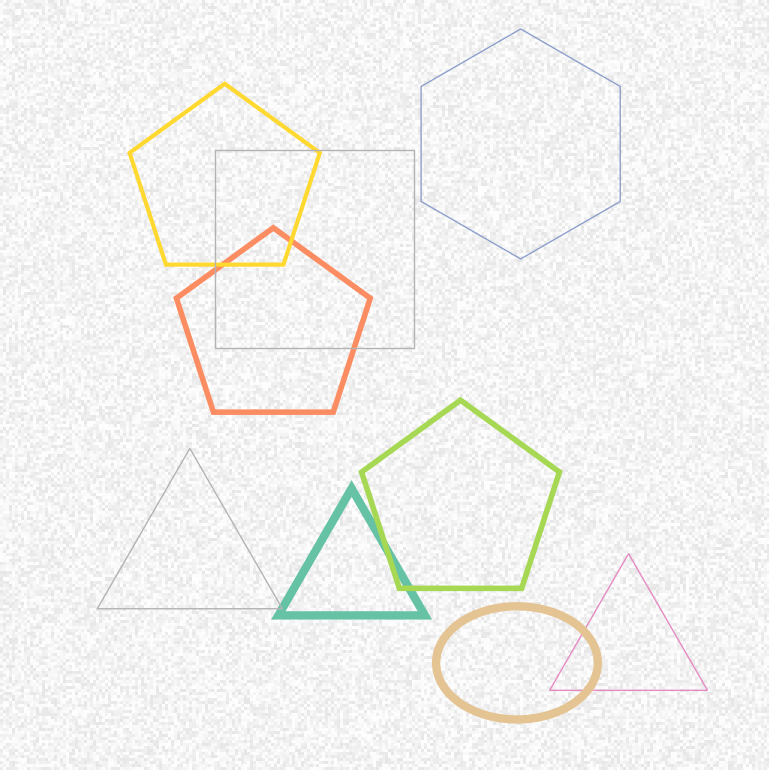[{"shape": "triangle", "thickness": 3, "radius": 0.55, "center": [0.457, 0.256]}, {"shape": "pentagon", "thickness": 2, "radius": 0.66, "center": [0.355, 0.572]}, {"shape": "hexagon", "thickness": 0.5, "radius": 0.75, "center": [0.676, 0.813]}, {"shape": "triangle", "thickness": 0.5, "radius": 0.59, "center": [0.816, 0.163]}, {"shape": "pentagon", "thickness": 2, "radius": 0.68, "center": [0.598, 0.345]}, {"shape": "pentagon", "thickness": 1.5, "radius": 0.65, "center": [0.292, 0.761]}, {"shape": "oval", "thickness": 3, "radius": 0.53, "center": [0.671, 0.139]}, {"shape": "triangle", "thickness": 0.5, "radius": 0.69, "center": [0.247, 0.279]}, {"shape": "square", "thickness": 0.5, "radius": 0.64, "center": [0.408, 0.677]}]